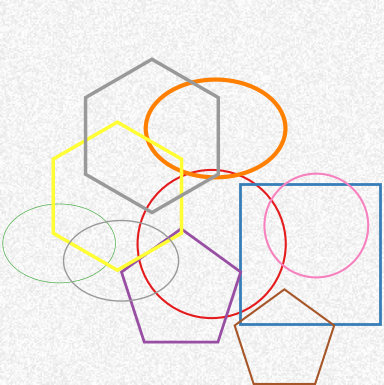[{"shape": "circle", "thickness": 1.5, "radius": 0.96, "center": [0.55, 0.366]}, {"shape": "square", "thickness": 2, "radius": 0.91, "center": [0.806, 0.341]}, {"shape": "oval", "thickness": 0.5, "radius": 0.73, "center": [0.154, 0.368]}, {"shape": "pentagon", "thickness": 2, "radius": 0.81, "center": [0.47, 0.243]}, {"shape": "oval", "thickness": 3, "radius": 0.91, "center": [0.56, 0.666]}, {"shape": "hexagon", "thickness": 2.5, "radius": 0.96, "center": [0.305, 0.491]}, {"shape": "pentagon", "thickness": 1.5, "radius": 0.68, "center": [0.739, 0.113]}, {"shape": "circle", "thickness": 1.5, "radius": 0.67, "center": [0.822, 0.414]}, {"shape": "oval", "thickness": 1, "radius": 0.75, "center": [0.314, 0.323]}, {"shape": "hexagon", "thickness": 2.5, "radius": 1.0, "center": [0.395, 0.647]}]